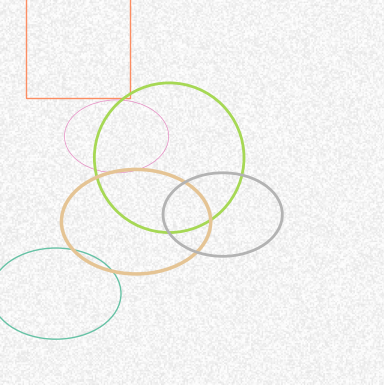[{"shape": "oval", "thickness": 1, "radius": 0.85, "center": [0.145, 0.237]}, {"shape": "square", "thickness": 1, "radius": 0.68, "center": [0.203, 0.881]}, {"shape": "oval", "thickness": 0.5, "radius": 0.68, "center": [0.303, 0.646]}, {"shape": "circle", "thickness": 2, "radius": 0.97, "center": [0.439, 0.59]}, {"shape": "oval", "thickness": 2.5, "radius": 0.97, "center": [0.353, 0.424]}, {"shape": "oval", "thickness": 2, "radius": 0.77, "center": [0.578, 0.443]}]